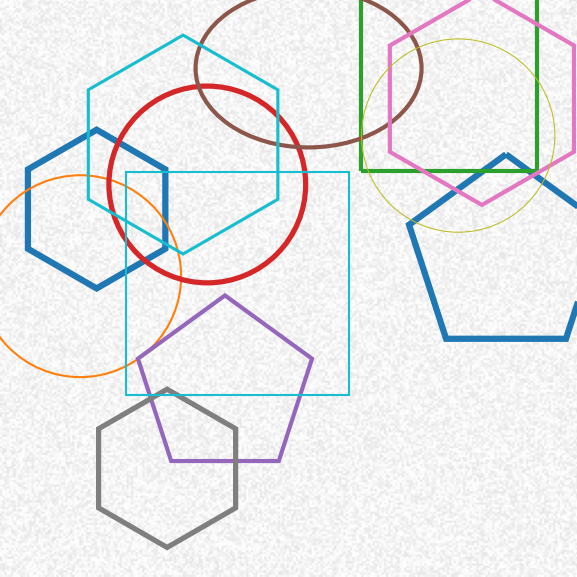[{"shape": "pentagon", "thickness": 3, "radius": 0.88, "center": [0.876, 0.555]}, {"shape": "hexagon", "thickness": 3, "radius": 0.69, "center": [0.167, 0.637]}, {"shape": "circle", "thickness": 1, "radius": 0.87, "center": [0.139, 0.521]}, {"shape": "square", "thickness": 2, "radius": 0.76, "center": [0.778, 0.856]}, {"shape": "circle", "thickness": 2.5, "radius": 0.85, "center": [0.359, 0.68]}, {"shape": "pentagon", "thickness": 2, "radius": 0.79, "center": [0.39, 0.329]}, {"shape": "oval", "thickness": 2, "radius": 0.98, "center": [0.534, 0.881]}, {"shape": "hexagon", "thickness": 2, "radius": 0.92, "center": [0.834, 0.828]}, {"shape": "hexagon", "thickness": 2.5, "radius": 0.68, "center": [0.289, 0.188]}, {"shape": "circle", "thickness": 0.5, "radius": 0.84, "center": [0.793, 0.764]}, {"shape": "square", "thickness": 1, "radius": 0.97, "center": [0.411, 0.508]}, {"shape": "hexagon", "thickness": 1.5, "radius": 0.95, "center": [0.317, 0.749]}]